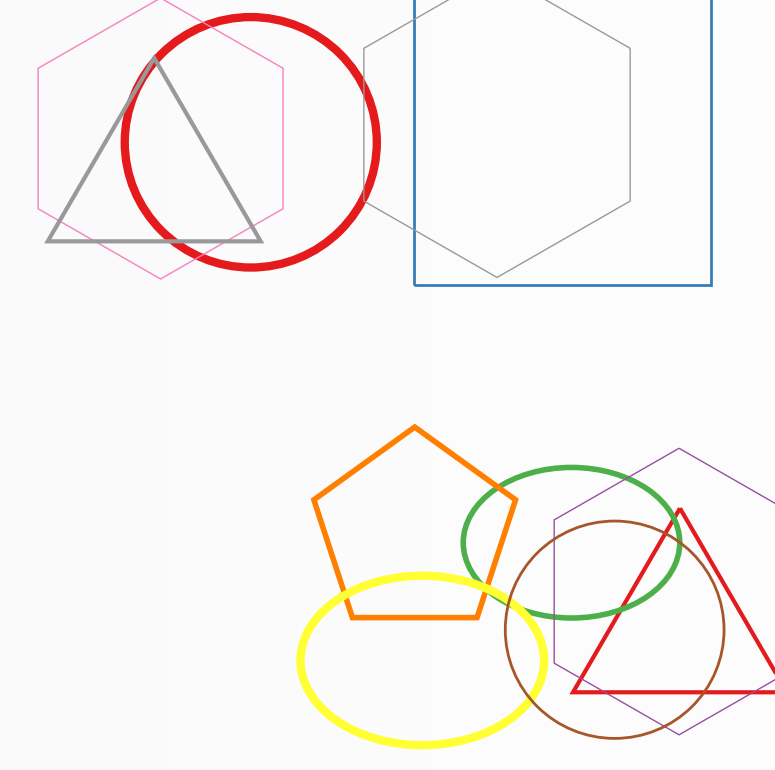[{"shape": "circle", "thickness": 3, "radius": 0.81, "center": [0.324, 0.815]}, {"shape": "triangle", "thickness": 1.5, "radius": 0.8, "center": [0.877, 0.181]}, {"shape": "square", "thickness": 1, "radius": 0.96, "center": [0.726, 0.822]}, {"shape": "oval", "thickness": 2, "radius": 0.7, "center": [0.737, 0.295]}, {"shape": "hexagon", "thickness": 0.5, "radius": 0.93, "center": [0.876, 0.232]}, {"shape": "pentagon", "thickness": 2, "radius": 0.68, "center": [0.535, 0.309]}, {"shape": "oval", "thickness": 3, "radius": 0.79, "center": [0.545, 0.142]}, {"shape": "circle", "thickness": 1, "radius": 0.71, "center": [0.793, 0.182]}, {"shape": "hexagon", "thickness": 0.5, "radius": 0.91, "center": [0.207, 0.82]}, {"shape": "hexagon", "thickness": 0.5, "radius": 0.99, "center": [0.641, 0.838]}, {"shape": "triangle", "thickness": 1.5, "radius": 0.79, "center": [0.199, 0.766]}]